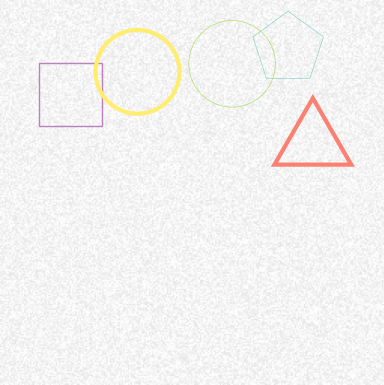[{"shape": "pentagon", "thickness": 0.5, "radius": 0.48, "center": [0.748, 0.874]}, {"shape": "triangle", "thickness": 3, "radius": 0.58, "center": [0.813, 0.63]}, {"shape": "circle", "thickness": 0.5, "radius": 0.56, "center": [0.603, 0.834]}, {"shape": "square", "thickness": 1, "radius": 0.41, "center": [0.182, 0.753]}, {"shape": "circle", "thickness": 3, "radius": 0.54, "center": [0.357, 0.813]}]